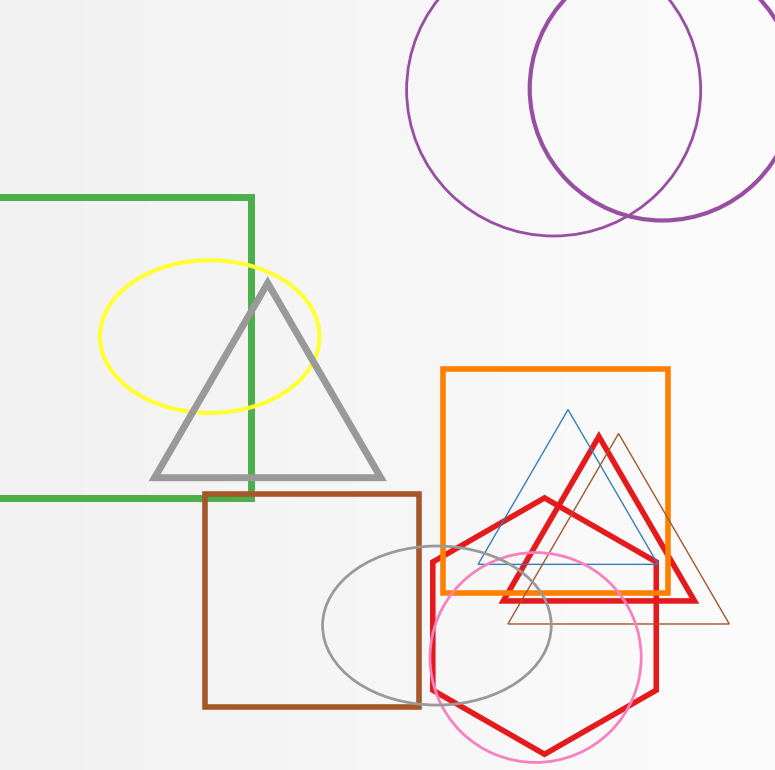[{"shape": "hexagon", "thickness": 2, "radius": 0.83, "center": [0.703, 0.187]}, {"shape": "triangle", "thickness": 2, "radius": 0.71, "center": [0.773, 0.291]}, {"shape": "triangle", "thickness": 0.5, "radius": 0.67, "center": [0.733, 0.334]}, {"shape": "square", "thickness": 2.5, "radius": 0.98, "center": [0.128, 0.549]}, {"shape": "circle", "thickness": 1, "radius": 0.95, "center": [0.714, 0.883]}, {"shape": "circle", "thickness": 1.5, "radius": 0.86, "center": [0.855, 0.885]}, {"shape": "square", "thickness": 2, "radius": 0.72, "center": [0.717, 0.375]}, {"shape": "oval", "thickness": 1.5, "radius": 0.71, "center": [0.271, 0.563]}, {"shape": "triangle", "thickness": 0.5, "radius": 0.82, "center": [0.798, 0.272]}, {"shape": "square", "thickness": 2, "radius": 0.69, "center": [0.402, 0.22]}, {"shape": "circle", "thickness": 1, "radius": 0.68, "center": [0.691, 0.146]}, {"shape": "oval", "thickness": 1, "radius": 0.74, "center": [0.564, 0.188]}, {"shape": "triangle", "thickness": 2.5, "radius": 0.84, "center": [0.345, 0.464]}]